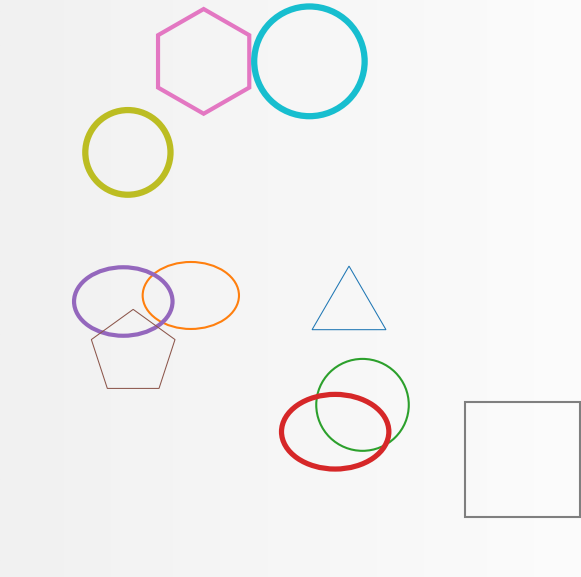[{"shape": "triangle", "thickness": 0.5, "radius": 0.37, "center": [0.6, 0.465]}, {"shape": "oval", "thickness": 1, "radius": 0.41, "center": [0.328, 0.487]}, {"shape": "circle", "thickness": 1, "radius": 0.4, "center": [0.624, 0.298]}, {"shape": "oval", "thickness": 2.5, "radius": 0.46, "center": [0.577, 0.252]}, {"shape": "oval", "thickness": 2, "radius": 0.42, "center": [0.212, 0.477]}, {"shape": "pentagon", "thickness": 0.5, "radius": 0.38, "center": [0.229, 0.388]}, {"shape": "hexagon", "thickness": 2, "radius": 0.45, "center": [0.35, 0.893]}, {"shape": "square", "thickness": 1, "radius": 0.5, "center": [0.899, 0.204]}, {"shape": "circle", "thickness": 3, "radius": 0.37, "center": [0.22, 0.735]}, {"shape": "circle", "thickness": 3, "radius": 0.48, "center": [0.532, 0.893]}]